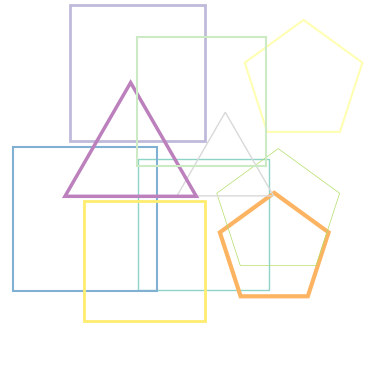[{"shape": "square", "thickness": 1, "radius": 0.85, "center": [0.529, 0.416]}, {"shape": "pentagon", "thickness": 1.5, "radius": 0.8, "center": [0.788, 0.788]}, {"shape": "square", "thickness": 2, "radius": 0.88, "center": [0.357, 0.81]}, {"shape": "square", "thickness": 1.5, "radius": 0.94, "center": [0.22, 0.432]}, {"shape": "pentagon", "thickness": 3, "radius": 0.74, "center": [0.712, 0.351]}, {"shape": "pentagon", "thickness": 0.5, "radius": 0.84, "center": [0.723, 0.446]}, {"shape": "triangle", "thickness": 1, "radius": 0.72, "center": [0.585, 0.564]}, {"shape": "triangle", "thickness": 2.5, "radius": 0.98, "center": [0.339, 0.589]}, {"shape": "square", "thickness": 1.5, "radius": 0.84, "center": [0.524, 0.736]}, {"shape": "square", "thickness": 2, "radius": 0.78, "center": [0.375, 0.322]}]